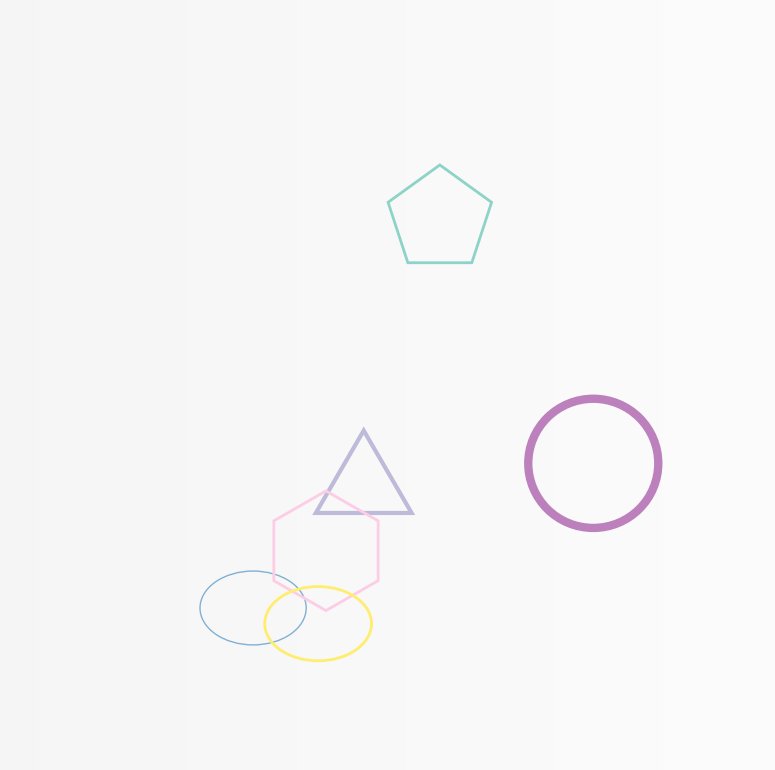[{"shape": "pentagon", "thickness": 1, "radius": 0.35, "center": [0.568, 0.716]}, {"shape": "triangle", "thickness": 1.5, "radius": 0.36, "center": [0.469, 0.369]}, {"shape": "oval", "thickness": 0.5, "radius": 0.34, "center": [0.327, 0.21]}, {"shape": "hexagon", "thickness": 1, "radius": 0.39, "center": [0.421, 0.285]}, {"shape": "circle", "thickness": 3, "radius": 0.42, "center": [0.766, 0.398]}, {"shape": "oval", "thickness": 1, "radius": 0.34, "center": [0.41, 0.19]}]